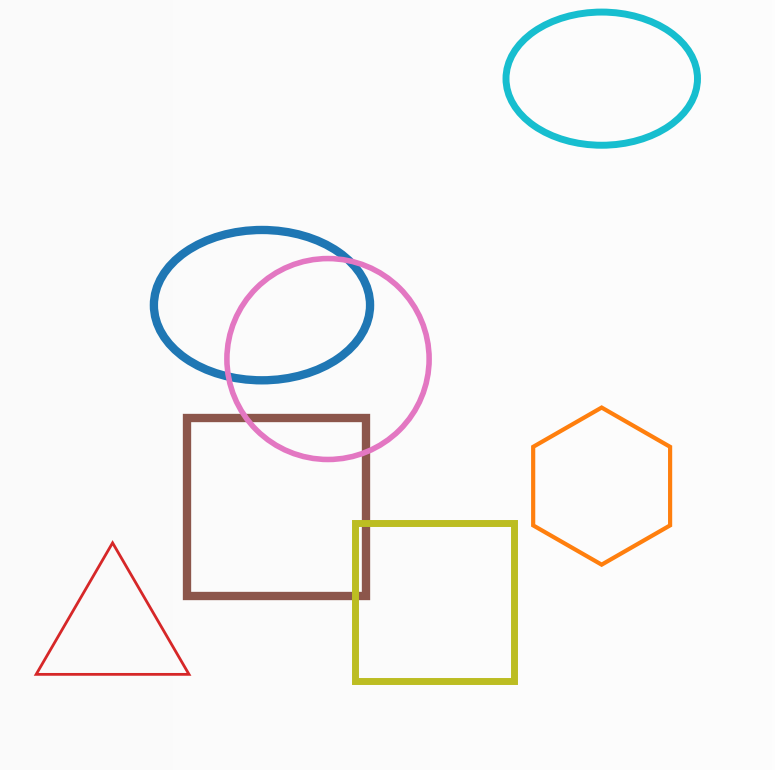[{"shape": "oval", "thickness": 3, "radius": 0.7, "center": [0.338, 0.604]}, {"shape": "hexagon", "thickness": 1.5, "radius": 0.51, "center": [0.776, 0.369]}, {"shape": "triangle", "thickness": 1, "radius": 0.57, "center": [0.145, 0.181]}, {"shape": "square", "thickness": 3, "radius": 0.58, "center": [0.357, 0.342]}, {"shape": "circle", "thickness": 2, "radius": 0.65, "center": [0.423, 0.534]}, {"shape": "square", "thickness": 2.5, "radius": 0.51, "center": [0.56, 0.218]}, {"shape": "oval", "thickness": 2.5, "radius": 0.62, "center": [0.776, 0.898]}]